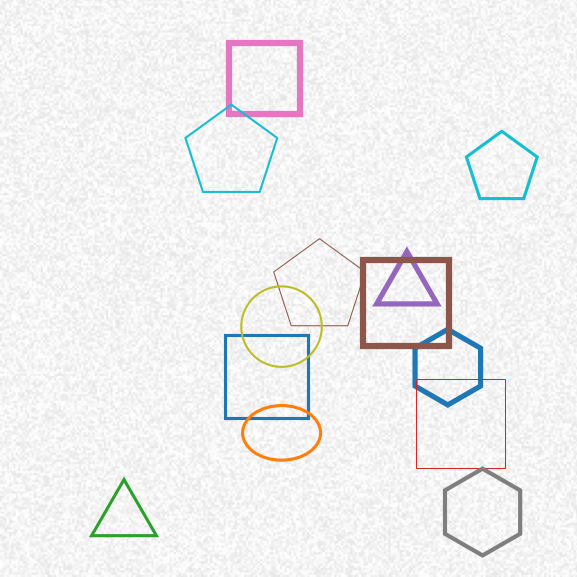[{"shape": "square", "thickness": 1.5, "radius": 0.36, "center": [0.461, 0.347]}, {"shape": "hexagon", "thickness": 2.5, "radius": 0.33, "center": [0.775, 0.363]}, {"shape": "oval", "thickness": 1.5, "radius": 0.34, "center": [0.488, 0.25]}, {"shape": "triangle", "thickness": 1.5, "radius": 0.32, "center": [0.215, 0.104]}, {"shape": "square", "thickness": 0.5, "radius": 0.38, "center": [0.797, 0.266]}, {"shape": "triangle", "thickness": 2.5, "radius": 0.3, "center": [0.705, 0.503]}, {"shape": "pentagon", "thickness": 0.5, "radius": 0.42, "center": [0.553, 0.502]}, {"shape": "square", "thickness": 3, "radius": 0.37, "center": [0.704, 0.474]}, {"shape": "square", "thickness": 3, "radius": 0.31, "center": [0.458, 0.862]}, {"shape": "hexagon", "thickness": 2, "radius": 0.38, "center": [0.836, 0.112]}, {"shape": "circle", "thickness": 1, "radius": 0.35, "center": [0.488, 0.434]}, {"shape": "pentagon", "thickness": 1.5, "radius": 0.32, "center": [0.869, 0.707]}, {"shape": "pentagon", "thickness": 1, "radius": 0.42, "center": [0.401, 0.734]}]